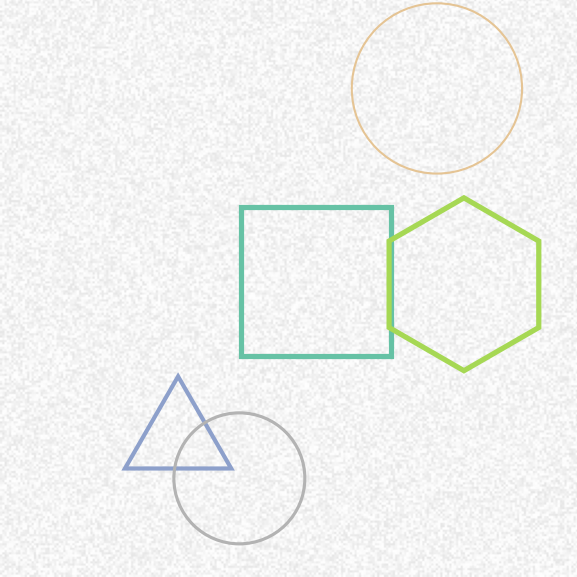[{"shape": "square", "thickness": 2.5, "radius": 0.65, "center": [0.548, 0.512]}, {"shape": "triangle", "thickness": 2, "radius": 0.53, "center": [0.308, 0.241]}, {"shape": "hexagon", "thickness": 2.5, "radius": 0.75, "center": [0.803, 0.507]}, {"shape": "circle", "thickness": 1, "radius": 0.74, "center": [0.757, 0.846]}, {"shape": "circle", "thickness": 1.5, "radius": 0.57, "center": [0.414, 0.171]}]